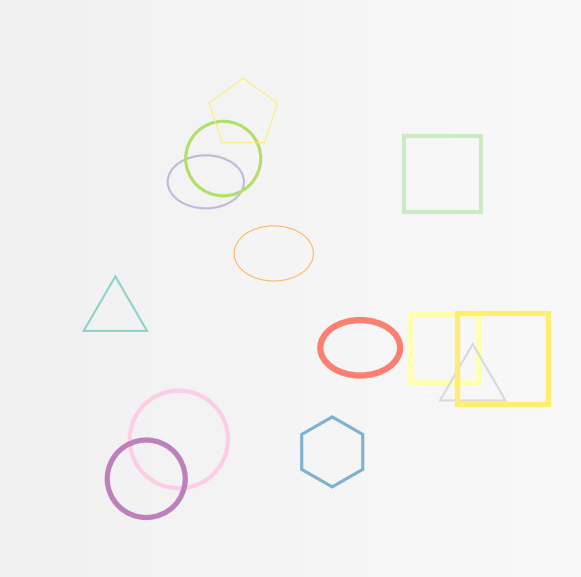[{"shape": "triangle", "thickness": 1, "radius": 0.31, "center": [0.198, 0.458]}, {"shape": "square", "thickness": 2.5, "radius": 0.29, "center": [0.764, 0.397]}, {"shape": "oval", "thickness": 1, "radius": 0.33, "center": [0.354, 0.684]}, {"shape": "oval", "thickness": 3, "radius": 0.34, "center": [0.62, 0.397]}, {"shape": "hexagon", "thickness": 1.5, "radius": 0.3, "center": [0.572, 0.217]}, {"shape": "oval", "thickness": 0.5, "radius": 0.34, "center": [0.471, 0.56]}, {"shape": "circle", "thickness": 1.5, "radius": 0.32, "center": [0.384, 0.725]}, {"shape": "circle", "thickness": 2, "radius": 0.42, "center": [0.308, 0.238]}, {"shape": "triangle", "thickness": 1, "radius": 0.33, "center": [0.813, 0.338]}, {"shape": "circle", "thickness": 2.5, "radius": 0.34, "center": [0.252, 0.17]}, {"shape": "square", "thickness": 2, "radius": 0.33, "center": [0.762, 0.698]}, {"shape": "square", "thickness": 2.5, "radius": 0.39, "center": [0.865, 0.379]}, {"shape": "pentagon", "thickness": 0.5, "radius": 0.31, "center": [0.419, 0.802]}]